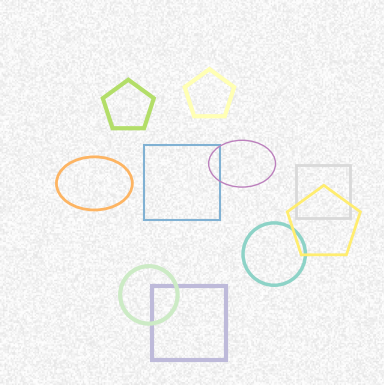[{"shape": "circle", "thickness": 2.5, "radius": 0.4, "center": [0.712, 0.34]}, {"shape": "pentagon", "thickness": 3, "radius": 0.34, "center": [0.544, 0.753]}, {"shape": "square", "thickness": 3, "radius": 0.48, "center": [0.491, 0.161]}, {"shape": "square", "thickness": 1.5, "radius": 0.49, "center": [0.472, 0.526]}, {"shape": "oval", "thickness": 2, "radius": 0.49, "center": [0.245, 0.524]}, {"shape": "pentagon", "thickness": 3, "radius": 0.35, "center": [0.333, 0.723]}, {"shape": "square", "thickness": 2, "radius": 0.35, "center": [0.839, 0.503]}, {"shape": "oval", "thickness": 1, "radius": 0.43, "center": [0.629, 0.575]}, {"shape": "circle", "thickness": 3, "radius": 0.37, "center": [0.387, 0.234]}, {"shape": "pentagon", "thickness": 2, "radius": 0.5, "center": [0.841, 0.419]}]